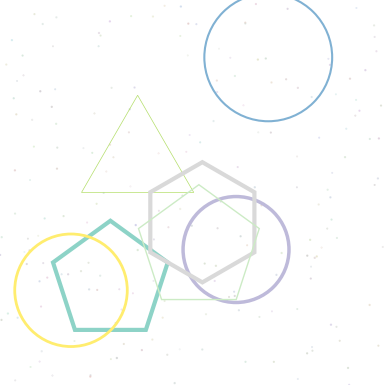[{"shape": "pentagon", "thickness": 3, "radius": 0.78, "center": [0.287, 0.27]}, {"shape": "circle", "thickness": 2.5, "radius": 0.69, "center": [0.613, 0.352]}, {"shape": "circle", "thickness": 1.5, "radius": 0.83, "center": [0.697, 0.851]}, {"shape": "triangle", "thickness": 0.5, "radius": 0.84, "center": [0.357, 0.584]}, {"shape": "hexagon", "thickness": 3, "radius": 0.78, "center": [0.526, 0.423]}, {"shape": "pentagon", "thickness": 1, "radius": 0.82, "center": [0.517, 0.355]}, {"shape": "circle", "thickness": 2, "radius": 0.73, "center": [0.184, 0.246]}]